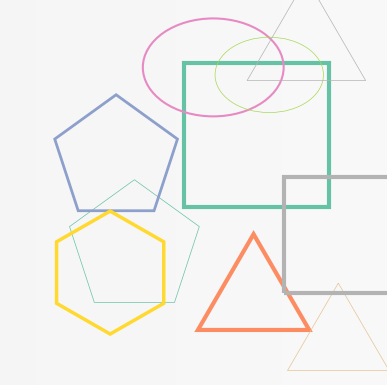[{"shape": "square", "thickness": 3, "radius": 0.94, "center": [0.663, 0.65]}, {"shape": "pentagon", "thickness": 0.5, "radius": 0.88, "center": [0.347, 0.357]}, {"shape": "triangle", "thickness": 3, "radius": 0.83, "center": [0.654, 0.226]}, {"shape": "pentagon", "thickness": 2, "radius": 0.83, "center": [0.3, 0.587]}, {"shape": "oval", "thickness": 1.5, "radius": 0.91, "center": [0.55, 0.825]}, {"shape": "oval", "thickness": 0.5, "radius": 0.7, "center": [0.695, 0.805]}, {"shape": "hexagon", "thickness": 2.5, "radius": 0.8, "center": [0.284, 0.292]}, {"shape": "triangle", "thickness": 0.5, "radius": 0.76, "center": [0.873, 0.113]}, {"shape": "triangle", "thickness": 0.5, "radius": 0.88, "center": [0.791, 0.879]}, {"shape": "square", "thickness": 3, "radius": 0.75, "center": [0.884, 0.389]}]